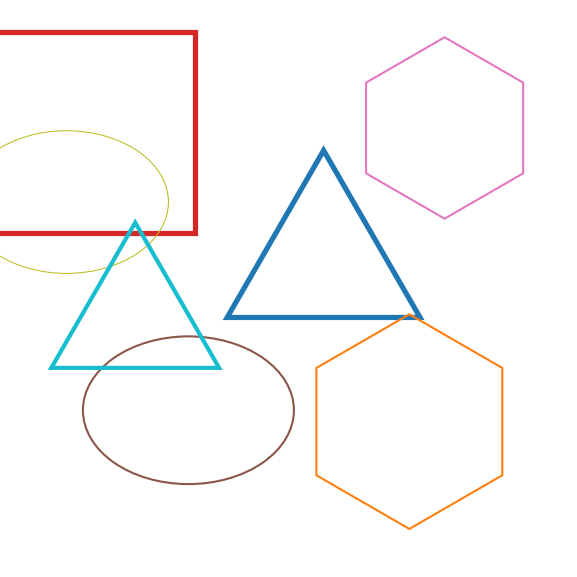[{"shape": "triangle", "thickness": 2.5, "radius": 0.96, "center": [0.56, 0.546]}, {"shape": "hexagon", "thickness": 1, "radius": 0.93, "center": [0.709, 0.269]}, {"shape": "square", "thickness": 2.5, "radius": 0.87, "center": [0.163, 0.77]}, {"shape": "oval", "thickness": 1, "radius": 0.91, "center": [0.326, 0.289]}, {"shape": "hexagon", "thickness": 1, "radius": 0.79, "center": [0.77, 0.778]}, {"shape": "oval", "thickness": 0.5, "radius": 0.88, "center": [0.115, 0.649]}, {"shape": "triangle", "thickness": 2, "radius": 0.84, "center": [0.234, 0.446]}]